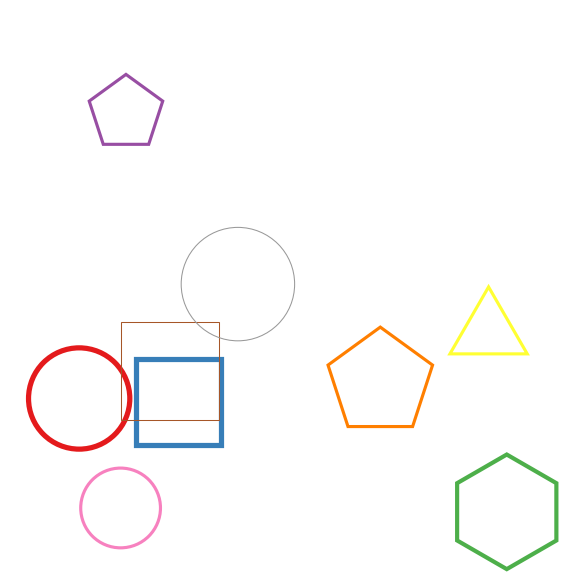[{"shape": "circle", "thickness": 2.5, "radius": 0.44, "center": [0.137, 0.309]}, {"shape": "square", "thickness": 2.5, "radius": 0.37, "center": [0.31, 0.303]}, {"shape": "hexagon", "thickness": 2, "radius": 0.5, "center": [0.877, 0.113]}, {"shape": "pentagon", "thickness": 1.5, "radius": 0.33, "center": [0.218, 0.803]}, {"shape": "pentagon", "thickness": 1.5, "radius": 0.48, "center": [0.659, 0.338]}, {"shape": "triangle", "thickness": 1.5, "radius": 0.39, "center": [0.846, 0.425]}, {"shape": "square", "thickness": 0.5, "radius": 0.42, "center": [0.295, 0.356]}, {"shape": "circle", "thickness": 1.5, "radius": 0.35, "center": [0.209, 0.12]}, {"shape": "circle", "thickness": 0.5, "radius": 0.49, "center": [0.412, 0.507]}]